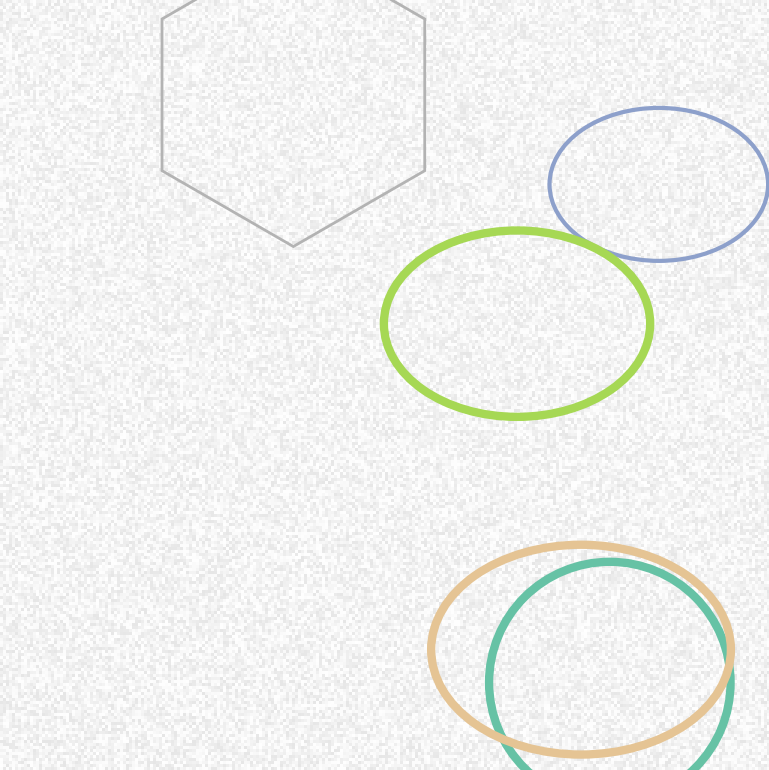[{"shape": "circle", "thickness": 3, "radius": 0.78, "center": [0.792, 0.114]}, {"shape": "oval", "thickness": 1.5, "radius": 0.71, "center": [0.856, 0.761]}, {"shape": "oval", "thickness": 3, "radius": 0.86, "center": [0.671, 0.58]}, {"shape": "oval", "thickness": 3, "radius": 0.97, "center": [0.755, 0.156]}, {"shape": "hexagon", "thickness": 1, "radius": 0.98, "center": [0.381, 0.877]}]